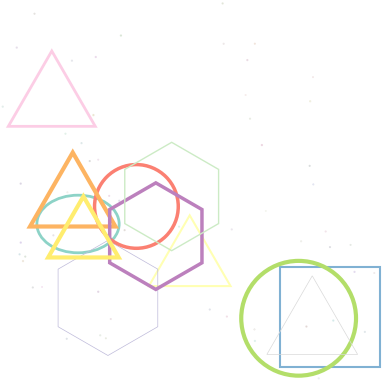[{"shape": "oval", "thickness": 2, "radius": 0.53, "center": [0.203, 0.418]}, {"shape": "triangle", "thickness": 1.5, "radius": 0.61, "center": [0.493, 0.318]}, {"shape": "hexagon", "thickness": 0.5, "radius": 0.75, "center": [0.28, 0.226]}, {"shape": "circle", "thickness": 2.5, "radius": 0.54, "center": [0.354, 0.464]}, {"shape": "square", "thickness": 1.5, "radius": 0.65, "center": [0.857, 0.178]}, {"shape": "triangle", "thickness": 3, "radius": 0.64, "center": [0.189, 0.476]}, {"shape": "circle", "thickness": 3, "radius": 0.75, "center": [0.776, 0.173]}, {"shape": "triangle", "thickness": 2, "radius": 0.65, "center": [0.135, 0.737]}, {"shape": "triangle", "thickness": 0.5, "radius": 0.68, "center": [0.811, 0.147]}, {"shape": "hexagon", "thickness": 2.5, "radius": 0.69, "center": [0.405, 0.387]}, {"shape": "hexagon", "thickness": 1, "radius": 0.7, "center": [0.446, 0.49]}, {"shape": "triangle", "thickness": 3, "radius": 0.53, "center": [0.217, 0.384]}]